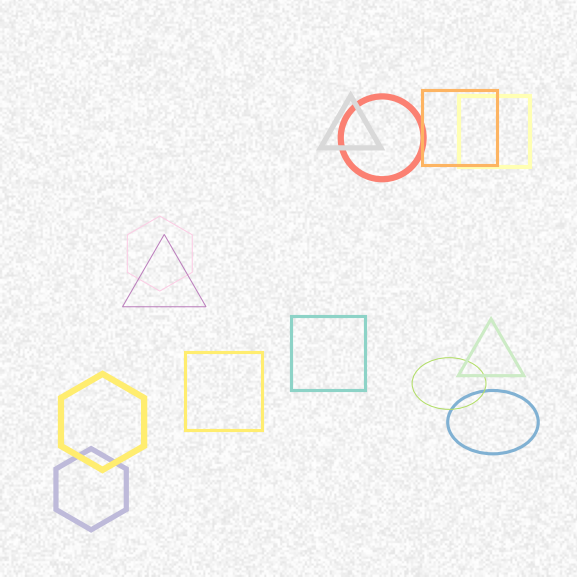[{"shape": "square", "thickness": 1.5, "radius": 0.32, "center": [0.568, 0.387]}, {"shape": "square", "thickness": 2, "radius": 0.31, "center": [0.857, 0.771]}, {"shape": "hexagon", "thickness": 2.5, "radius": 0.35, "center": [0.158, 0.152]}, {"shape": "circle", "thickness": 3, "radius": 0.36, "center": [0.662, 0.761]}, {"shape": "oval", "thickness": 1.5, "radius": 0.39, "center": [0.854, 0.268]}, {"shape": "square", "thickness": 1.5, "radius": 0.32, "center": [0.796, 0.779]}, {"shape": "oval", "thickness": 0.5, "radius": 0.32, "center": [0.778, 0.335]}, {"shape": "hexagon", "thickness": 0.5, "radius": 0.32, "center": [0.277, 0.56]}, {"shape": "triangle", "thickness": 2.5, "radius": 0.3, "center": [0.607, 0.773]}, {"shape": "triangle", "thickness": 0.5, "radius": 0.42, "center": [0.284, 0.51]}, {"shape": "triangle", "thickness": 1.5, "radius": 0.33, "center": [0.85, 0.381]}, {"shape": "square", "thickness": 1.5, "radius": 0.34, "center": [0.387, 0.323]}, {"shape": "hexagon", "thickness": 3, "radius": 0.42, "center": [0.178, 0.269]}]